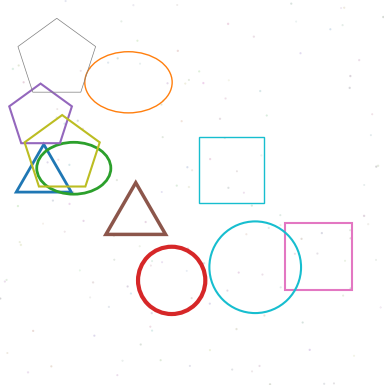[{"shape": "triangle", "thickness": 2, "radius": 0.41, "center": [0.114, 0.542]}, {"shape": "oval", "thickness": 1, "radius": 0.57, "center": [0.334, 0.786]}, {"shape": "oval", "thickness": 2, "radius": 0.48, "center": [0.192, 0.563]}, {"shape": "circle", "thickness": 3, "radius": 0.44, "center": [0.446, 0.272]}, {"shape": "pentagon", "thickness": 1.5, "radius": 0.43, "center": [0.105, 0.697]}, {"shape": "triangle", "thickness": 2.5, "radius": 0.45, "center": [0.353, 0.436]}, {"shape": "square", "thickness": 1.5, "radius": 0.43, "center": [0.828, 0.334]}, {"shape": "pentagon", "thickness": 0.5, "radius": 0.53, "center": [0.147, 0.846]}, {"shape": "pentagon", "thickness": 1.5, "radius": 0.51, "center": [0.161, 0.599]}, {"shape": "circle", "thickness": 1.5, "radius": 0.6, "center": [0.663, 0.306]}, {"shape": "square", "thickness": 1, "radius": 0.43, "center": [0.601, 0.559]}]